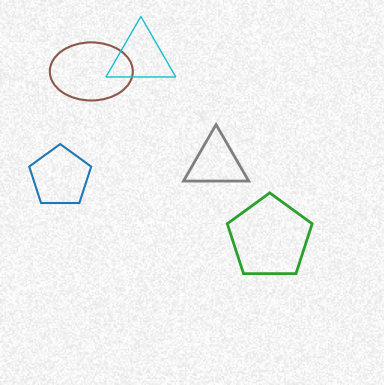[{"shape": "pentagon", "thickness": 1.5, "radius": 0.42, "center": [0.156, 0.541]}, {"shape": "pentagon", "thickness": 2, "radius": 0.58, "center": [0.701, 0.383]}, {"shape": "oval", "thickness": 1.5, "radius": 0.54, "center": [0.237, 0.814]}, {"shape": "triangle", "thickness": 2, "radius": 0.49, "center": [0.561, 0.579]}, {"shape": "triangle", "thickness": 1, "radius": 0.52, "center": [0.366, 0.852]}]